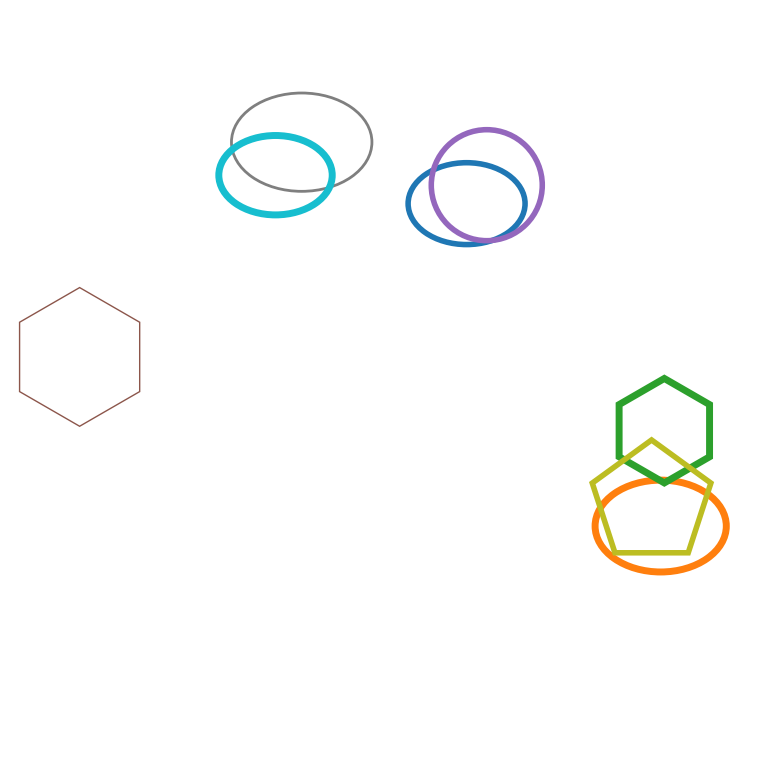[{"shape": "oval", "thickness": 2, "radius": 0.38, "center": [0.606, 0.736]}, {"shape": "oval", "thickness": 2.5, "radius": 0.43, "center": [0.858, 0.317]}, {"shape": "hexagon", "thickness": 2.5, "radius": 0.34, "center": [0.863, 0.441]}, {"shape": "circle", "thickness": 2, "radius": 0.36, "center": [0.632, 0.759]}, {"shape": "hexagon", "thickness": 0.5, "radius": 0.45, "center": [0.103, 0.536]}, {"shape": "oval", "thickness": 1, "radius": 0.46, "center": [0.392, 0.815]}, {"shape": "pentagon", "thickness": 2, "radius": 0.4, "center": [0.846, 0.348]}, {"shape": "oval", "thickness": 2.5, "radius": 0.37, "center": [0.358, 0.772]}]